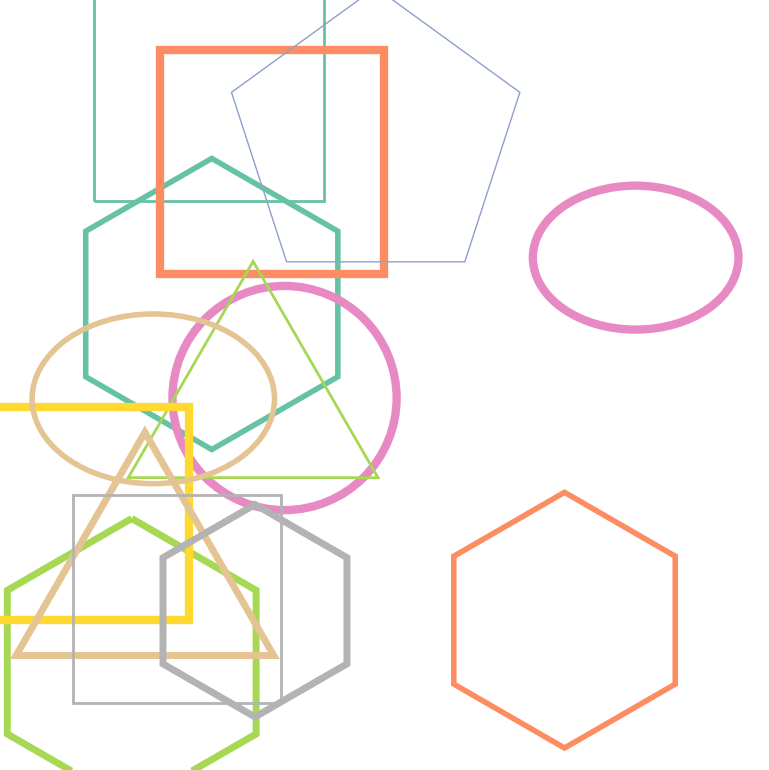[{"shape": "square", "thickness": 1, "radius": 0.75, "center": [0.271, 0.889]}, {"shape": "hexagon", "thickness": 2, "radius": 0.95, "center": [0.275, 0.605]}, {"shape": "hexagon", "thickness": 2, "radius": 0.83, "center": [0.733, 0.195]}, {"shape": "square", "thickness": 3, "radius": 0.72, "center": [0.353, 0.79]}, {"shape": "pentagon", "thickness": 0.5, "radius": 0.98, "center": [0.488, 0.819]}, {"shape": "circle", "thickness": 3, "radius": 0.73, "center": [0.37, 0.483]}, {"shape": "oval", "thickness": 3, "radius": 0.67, "center": [0.826, 0.665]}, {"shape": "triangle", "thickness": 1, "radius": 0.94, "center": [0.329, 0.473]}, {"shape": "hexagon", "thickness": 2.5, "radius": 0.93, "center": [0.171, 0.14]}, {"shape": "square", "thickness": 3, "radius": 0.69, "center": [0.107, 0.333]}, {"shape": "oval", "thickness": 2, "radius": 0.79, "center": [0.199, 0.482]}, {"shape": "triangle", "thickness": 2.5, "radius": 0.97, "center": [0.188, 0.245]}, {"shape": "hexagon", "thickness": 2.5, "radius": 0.69, "center": [0.331, 0.207]}, {"shape": "square", "thickness": 1, "radius": 0.68, "center": [0.23, 0.222]}]